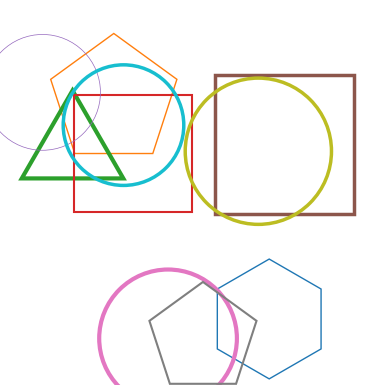[{"shape": "hexagon", "thickness": 1, "radius": 0.78, "center": [0.699, 0.172]}, {"shape": "pentagon", "thickness": 1, "radius": 0.86, "center": [0.296, 0.741]}, {"shape": "triangle", "thickness": 3, "radius": 0.76, "center": [0.188, 0.613]}, {"shape": "square", "thickness": 1.5, "radius": 0.76, "center": [0.345, 0.601]}, {"shape": "circle", "thickness": 0.5, "radius": 0.75, "center": [0.111, 0.76]}, {"shape": "square", "thickness": 2.5, "radius": 0.9, "center": [0.739, 0.624]}, {"shape": "circle", "thickness": 3, "radius": 0.89, "center": [0.436, 0.121]}, {"shape": "pentagon", "thickness": 1.5, "radius": 0.73, "center": [0.527, 0.121]}, {"shape": "circle", "thickness": 2.5, "radius": 0.95, "center": [0.671, 0.607]}, {"shape": "circle", "thickness": 2.5, "radius": 0.78, "center": [0.321, 0.675]}]